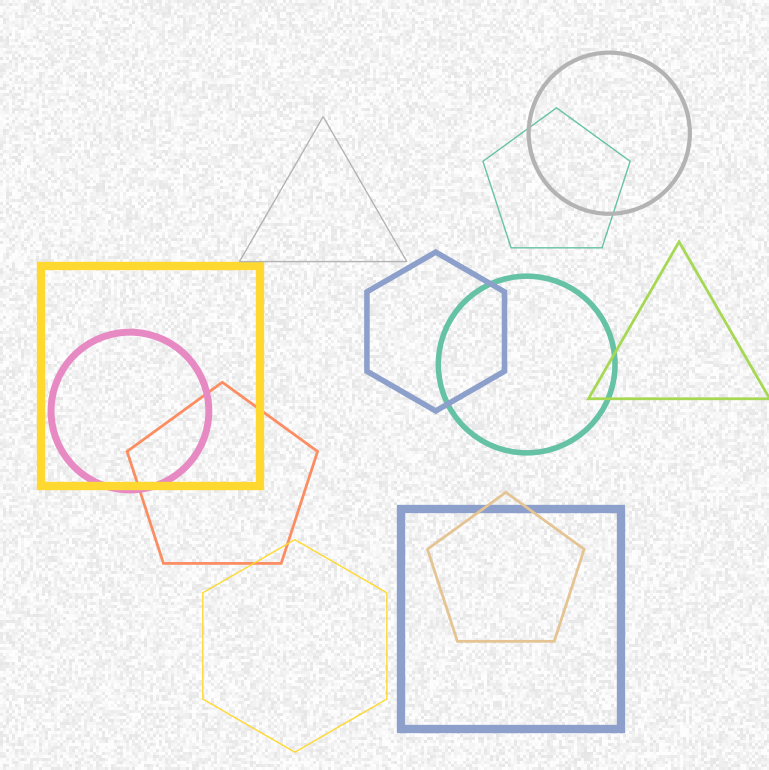[{"shape": "pentagon", "thickness": 0.5, "radius": 0.5, "center": [0.723, 0.759]}, {"shape": "circle", "thickness": 2, "radius": 0.57, "center": [0.684, 0.527]}, {"shape": "pentagon", "thickness": 1, "radius": 0.65, "center": [0.289, 0.374]}, {"shape": "square", "thickness": 3, "radius": 0.72, "center": [0.664, 0.196]}, {"shape": "hexagon", "thickness": 2, "radius": 0.52, "center": [0.566, 0.569]}, {"shape": "circle", "thickness": 2.5, "radius": 0.51, "center": [0.169, 0.466]}, {"shape": "triangle", "thickness": 1, "radius": 0.68, "center": [0.882, 0.55]}, {"shape": "hexagon", "thickness": 0.5, "radius": 0.69, "center": [0.383, 0.161]}, {"shape": "square", "thickness": 3, "radius": 0.71, "center": [0.195, 0.512]}, {"shape": "pentagon", "thickness": 1, "radius": 0.53, "center": [0.657, 0.254]}, {"shape": "triangle", "thickness": 0.5, "radius": 0.63, "center": [0.42, 0.723]}, {"shape": "circle", "thickness": 1.5, "radius": 0.52, "center": [0.791, 0.827]}]